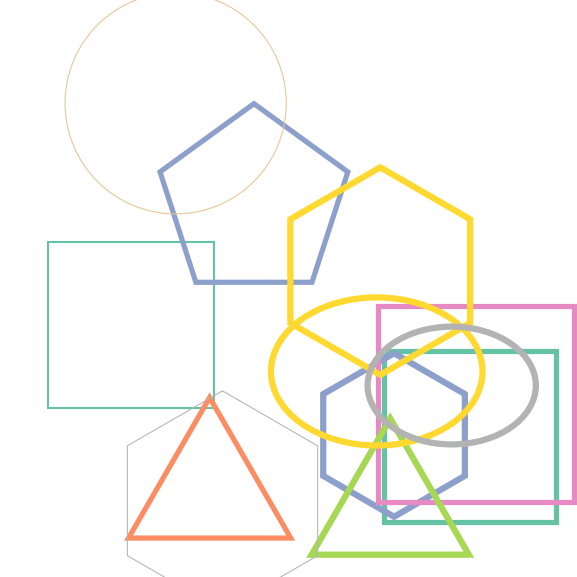[{"shape": "square", "thickness": 1, "radius": 0.72, "center": [0.227, 0.437]}, {"shape": "square", "thickness": 2.5, "radius": 0.74, "center": [0.814, 0.243]}, {"shape": "triangle", "thickness": 2.5, "radius": 0.81, "center": [0.363, 0.149]}, {"shape": "hexagon", "thickness": 3, "radius": 0.71, "center": [0.682, 0.246]}, {"shape": "pentagon", "thickness": 2.5, "radius": 0.85, "center": [0.44, 0.649]}, {"shape": "square", "thickness": 2.5, "radius": 0.85, "center": [0.824, 0.3]}, {"shape": "triangle", "thickness": 3, "radius": 0.79, "center": [0.676, 0.117]}, {"shape": "oval", "thickness": 3, "radius": 0.92, "center": [0.652, 0.356]}, {"shape": "hexagon", "thickness": 3, "radius": 0.9, "center": [0.658, 0.53]}, {"shape": "circle", "thickness": 0.5, "radius": 0.96, "center": [0.304, 0.82]}, {"shape": "oval", "thickness": 3, "radius": 0.73, "center": [0.782, 0.332]}, {"shape": "hexagon", "thickness": 0.5, "radius": 0.95, "center": [0.385, 0.132]}]